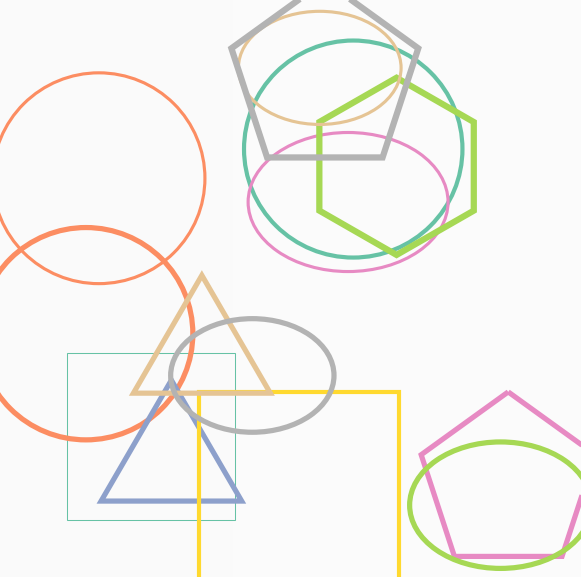[{"shape": "square", "thickness": 0.5, "radius": 0.72, "center": [0.26, 0.243]}, {"shape": "circle", "thickness": 2, "radius": 0.94, "center": [0.608, 0.741]}, {"shape": "circle", "thickness": 1.5, "radius": 0.91, "center": [0.17, 0.691]}, {"shape": "circle", "thickness": 2.5, "radius": 0.92, "center": [0.148, 0.421]}, {"shape": "triangle", "thickness": 2.5, "radius": 0.7, "center": [0.295, 0.201]}, {"shape": "pentagon", "thickness": 2.5, "radius": 0.79, "center": [0.874, 0.163]}, {"shape": "oval", "thickness": 1.5, "radius": 0.86, "center": [0.599, 0.649]}, {"shape": "hexagon", "thickness": 3, "radius": 0.77, "center": [0.682, 0.711]}, {"shape": "oval", "thickness": 2.5, "radius": 0.78, "center": [0.861, 0.124]}, {"shape": "square", "thickness": 2, "radius": 0.86, "center": [0.515, 0.149]}, {"shape": "oval", "thickness": 1.5, "radius": 0.7, "center": [0.55, 0.882]}, {"shape": "triangle", "thickness": 2.5, "radius": 0.68, "center": [0.347, 0.386]}, {"shape": "pentagon", "thickness": 3, "radius": 0.85, "center": [0.559, 0.863]}, {"shape": "oval", "thickness": 2.5, "radius": 0.7, "center": [0.434, 0.349]}]